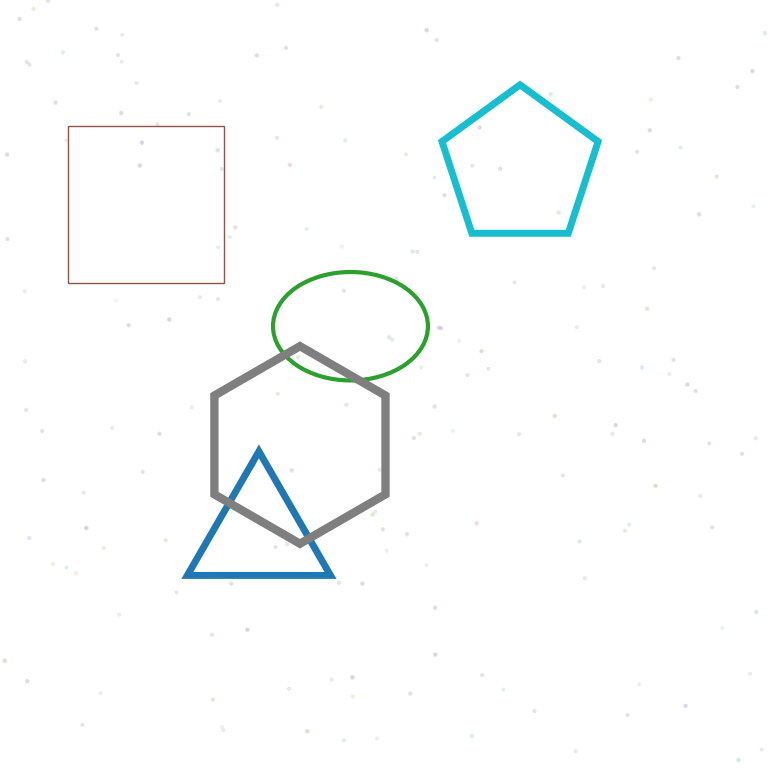[{"shape": "triangle", "thickness": 2.5, "radius": 0.54, "center": [0.336, 0.306]}, {"shape": "oval", "thickness": 1.5, "radius": 0.5, "center": [0.455, 0.576]}, {"shape": "square", "thickness": 0.5, "radius": 0.51, "center": [0.19, 0.734]}, {"shape": "hexagon", "thickness": 3, "radius": 0.64, "center": [0.39, 0.422]}, {"shape": "pentagon", "thickness": 2.5, "radius": 0.53, "center": [0.675, 0.783]}]